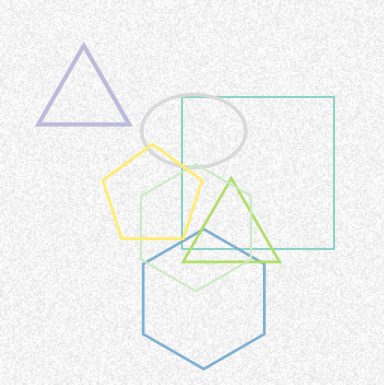[{"shape": "square", "thickness": 1.5, "radius": 0.99, "center": [0.669, 0.551]}, {"shape": "triangle", "thickness": 3, "radius": 0.68, "center": [0.218, 0.745]}, {"shape": "hexagon", "thickness": 2, "radius": 0.91, "center": [0.529, 0.223]}, {"shape": "triangle", "thickness": 2, "radius": 0.72, "center": [0.601, 0.392]}, {"shape": "oval", "thickness": 2.5, "radius": 0.68, "center": [0.503, 0.66]}, {"shape": "hexagon", "thickness": 1.5, "radius": 0.82, "center": [0.509, 0.409]}, {"shape": "pentagon", "thickness": 2, "radius": 0.68, "center": [0.396, 0.49]}]